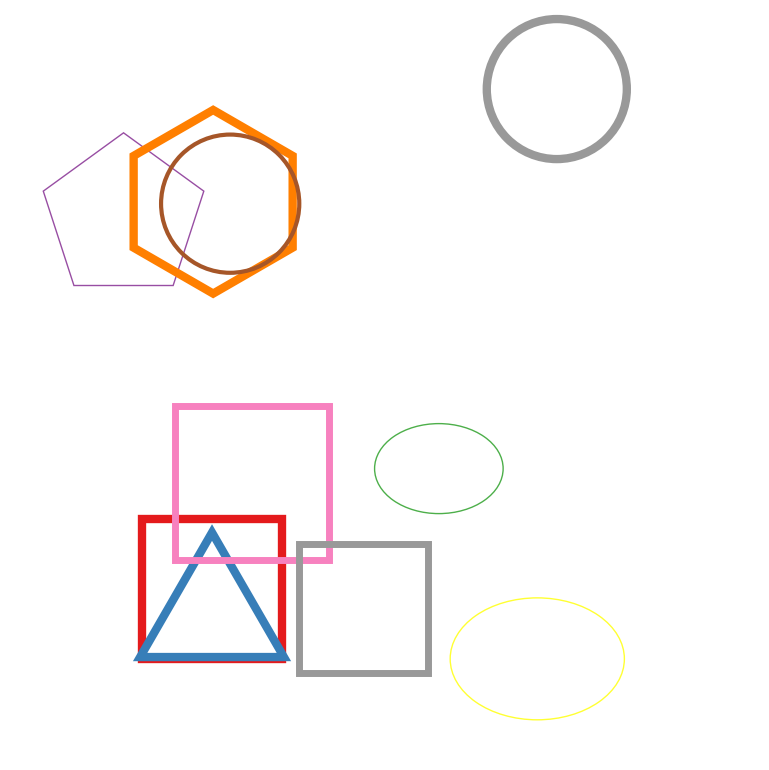[{"shape": "square", "thickness": 3, "radius": 0.46, "center": [0.276, 0.235]}, {"shape": "triangle", "thickness": 3, "radius": 0.54, "center": [0.275, 0.201]}, {"shape": "oval", "thickness": 0.5, "radius": 0.42, "center": [0.57, 0.391]}, {"shape": "pentagon", "thickness": 0.5, "radius": 0.55, "center": [0.16, 0.718]}, {"shape": "hexagon", "thickness": 3, "radius": 0.6, "center": [0.277, 0.738]}, {"shape": "oval", "thickness": 0.5, "radius": 0.57, "center": [0.698, 0.144]}, {"shape": "circle", "thickness": 1.5, "radius": 0.45, "center": [0.299, 0.735]}, {"shape": "square", "thickness": 2.5, "radius": 0.5, "center": [0.328, 0.373]}, {"shape": "square", "thickness": 2.5, "radius": 0.42, "center": [0.472, 0.209]}, {"shape": "circle", "thickness": 3, "radius": 0.45, "center": [0.723, 0.884]}]